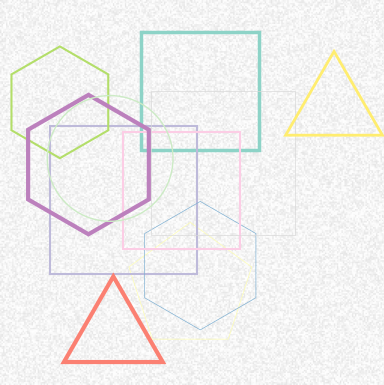[{"shape": "square", "thickness": 2.5, "radius": 0.77, "center": [0.52, 0.763]}, {"shape": "pentagon", "thickness": 0.5, "radius": 0.84, "center": [0.494, 0.255]}, {"shape": "square", "thickness": 1.5, "radius": 0.96, "center": [0.321, 0.48]}, {"shape": "triangle", "thickness": 3, "radius": 0.74, "center": [0.294, 0.134]}, {"shape": "hexagon", "thickness": 0.5, "radius": 0.83, "center": [0.52, 0.31]}, {"shape": "hexagon", "thickness": 1.5, "radius": 0.73, "center": [0.155, 0.734]}, {"shape": "square", "thickness": 1.5, "radius": 0.76, "center": [0.472, 0.506]}, {"shape": "square", "thickness": 0.5, "radius": 0.94, "center": [0.579, 0.577]}, {"shape": "hexagon", "thickness": 3, "radius": 0.91, "center": [0.23, 0.573]}, {"shape": "circle", "thickness": 1, "radius": 0.82, "center": [0.286, 0.588]}, {"shape": "triangle", "thickness": 2, "radius": 0.73, "center": [0.868, 0.721]}]